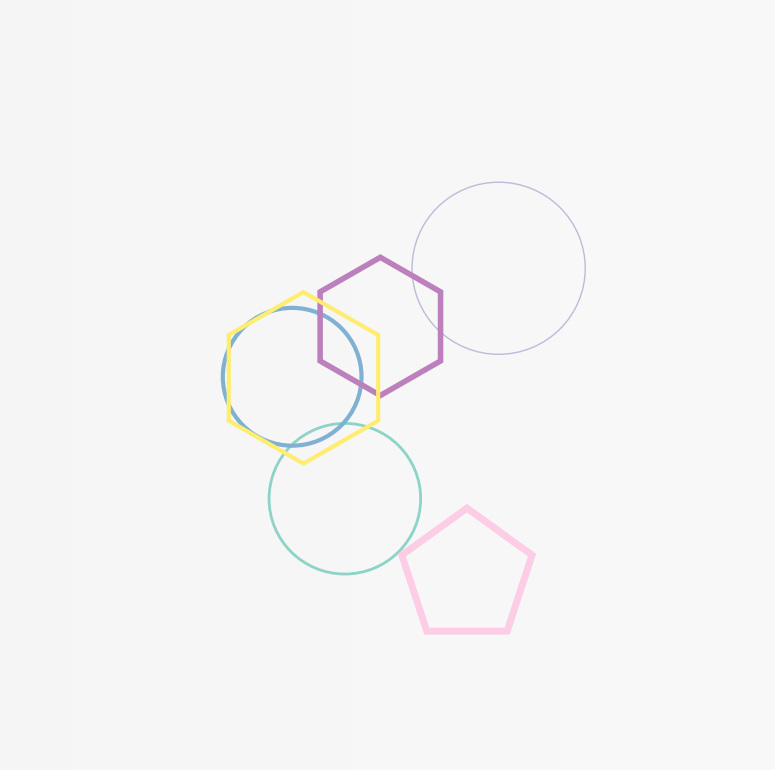[{"shape": "circle", "thickness": 1, "radius": 0.49, "center": [0.445, 0.352]}, {"shape": "circle", "thickness": 0.5, "radius": 0.56, "center": [0.643, 0.652]}, {"shape": "circle", "thickness": 1.5, "radius": 0.45, "center": [0.377, 0.511]}, {"shape": "pentagon", "thickness": 2.5, "radius": 0.44, "center": [0.603, 0.252]}, {"shape": "hexagon", "thickness": 2, "radius": 0.45, "center": [0.491, 0.576]}, {"shape": "hexagon", "thickness": 1.5, "radius": 0.56, "center": [0.392, 0.509]}]